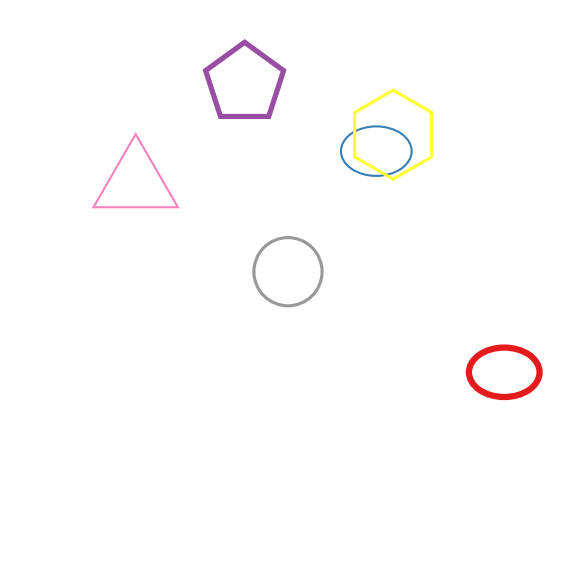[{"shape": "oval", "thickness": 3, "radius": 0.31, "center": [0.873, 0.354]}, {"shape": "oval", "thickness": 1, "radius": 0.31, "center": [0.652, 0.737]}, {"shape": "pentagon", "thickness": 2.5, "radius": 0.36, "center": [0.424, 0.855]}, {"shape": "hexagon", "thickness": 1.5, "radius": 0.39, "center": [0.681, 0.766]}, {"shape": "triangle", "thickness": 1, "radius": 0.42, "center": [0.235, 0.682]}, {"shape": "circle", "thickness": 1.5, "radius": 0.3, "center": [0.499, 0.529]}]